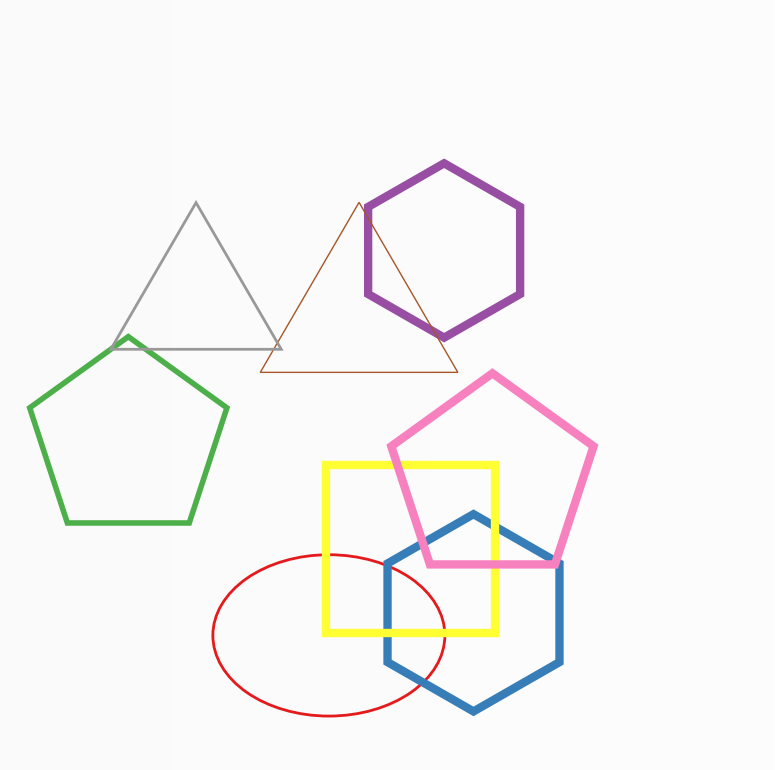[{"shape": "oval", "thickness": 1, "radius": 0.75, "center": [0.424, 0.175]}, {"shape": "hexagon", "thickness": 3, "radius": 0.64, "center": [0.611, 0.204]}, {"shape": "pentagon", "thickness": 2, "radius": 0.67, "center": [0.166, 0.429]}, {"shape": "hexagon", "thickness": 3, "radius": 0.57, "center": [0.573, 0.675]}, {"shape": "square", "thickness": 3, "radius": 0.55, "center": [0.53, 0.287]}, {"shape": "triangle", "thickness": 0.5, "radius": 0.74, "center": [0.463, 0.59]}, {"shape": "pentagon", "thickness": 3, "radius": 0.69, "center": [0.635, 0.378]}, {"shape": "triangle", "thickness": 1, "radius": 0.63, "center": [0.253, 0.61]}]